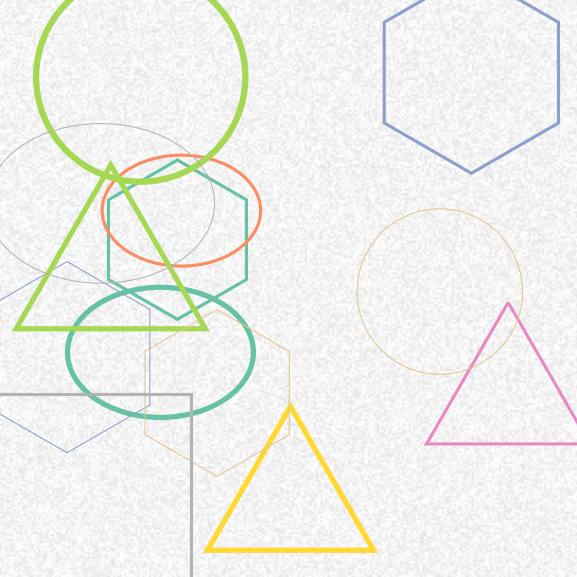[{"shape": "oval", "thickness": 2.5, "radius": 0.8, "center": [0.278, 0.389]}, {"shape": "hexagon", "thickness": 1.5, "radius": 0.69, "center": [0.307, 0.584]}, {"shape": "oval", "thickness": 1.5, "radius": 0.69, "center": [0.314, 0.634]}, {"shape": "hexagon", "thickness": 0.5, "radius": 0.83, "center": [0.116, 0.381]}, {"shape": "hexagon", "thickness": 1.5, "radius": 0.87, "center": [0.816, 0.873]}, {"shape": "triangle", "thickness": 1.5, "radius": 0.82, "center": [0.88, 0.312]}, {"shape": "circle", "thickness": 3, "radius": 0.91, "center": [0.244, 0.866]}, {"shape": "triangle", "thickness": 2.5, "radius": 0.95, "center": [0.192, 0.524]}, {"shape": "triangle", "thickness": 2.5, "radius": 0.83, "center": [0.503, 0.129]}, {"shape": "circle", "thickness": 0.5, "radius": 0.72, "center": [0.762, 0.494]}, {"shape": "hexagon", "thickness": 0.5, "radius": 0.72, "center": [0.376, 0.319]}, {"shape": "oval", "thickness": 0.5, "radius": 0.99, "center": [0.174, 0.647]}, {"shape": "square", "thickness": 1.5, "radius": 0.83, "center": [0.164, 0.151]}]